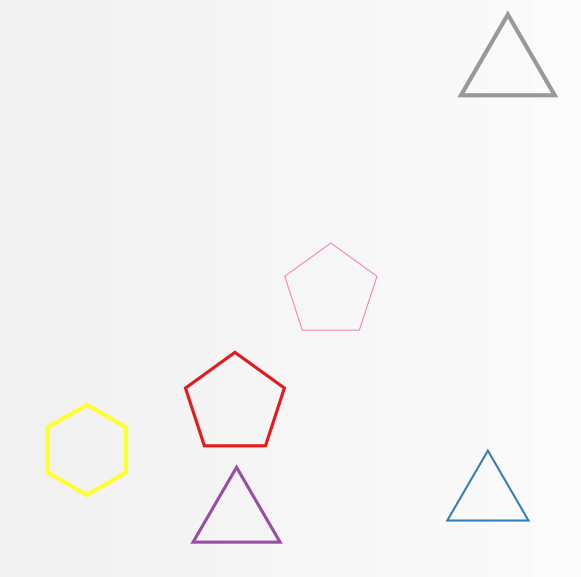[{"shape": "pentagon", "thickness": 1.5, "radius": 0.45, "center": [0.404, 0.3]}, {"shape": "triangle", "thickness": 1, "radius": 0.4, "center": [0.839, 0.138]}, {"shape": "triangle", "thickness": 1.5, "radius": 0.43, "center": [0.407, 0.104]}, {"shape": "hexagon", "thickness": 2, "radius": 0.39, "center": [0.149, 0.22]}, {"shape": "pentagon", "thickness": 0.5, "radius": 0.42, "center": [0.569, 0.495]}, {"shape": "triangle", "thickness": 2, "radius": 0.47, "center": [0.874, 0.881]}]